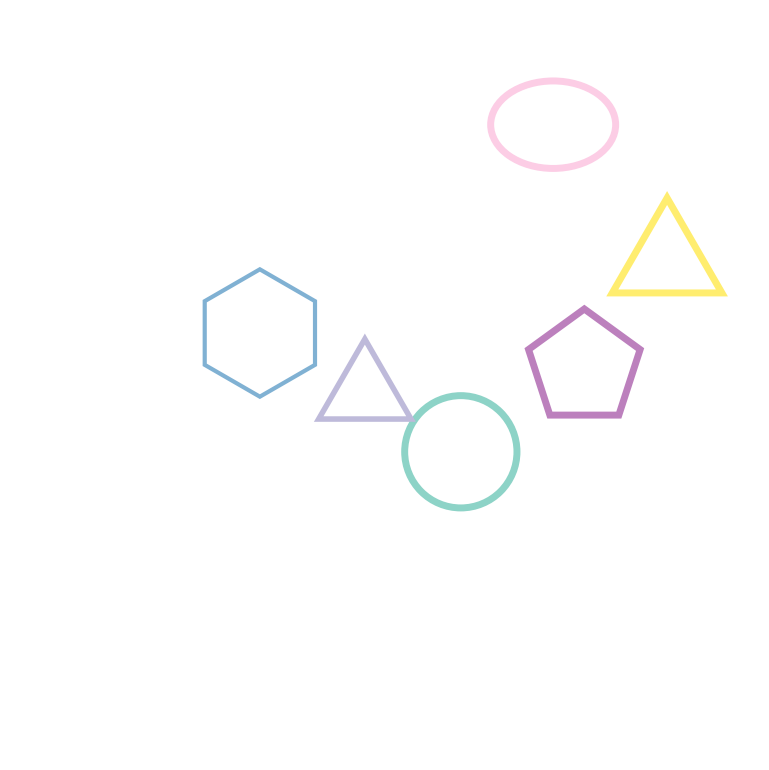[{"shape": "circle", "thickness": 2.5, "radius": 0.36, "center": [0.598, 0.413]}, {"shape": "triangle", "thickness": 2, "radius": 0.35, "center": [0.474, 0.49]}, {"shape": "hexagon", "thickness": 1.5, "radius": 0.41, "center": [0.337, 0.568]}, {"shape": "oval", "thickness": 2.5, "radius": 0.41, "center": [0.718, 0.838]}, {"shape": "pentagon", "thickness": 2.5, "radius": 0.38, "center": [0.759, 0.523]}, {"shape": "triangle", "thickness": 2.5, "radius": 0.41, "center": [0.866, 0.661]}]